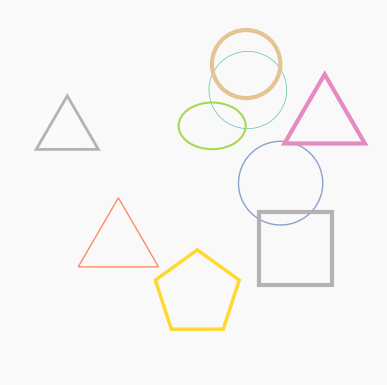[{"shape": "circle", "thickness": 0.5, "radius": 0.5, "center": [0.64, 0.766]}, {"shape": "triangle", "thickness": 1, "radius": 0.6, "center": [0.305, 0.367]}, {"shape": "circle", "thickness": 1, "radius": 0.54, "center": [0.724, 0.524]}, {"shape": "triangle", "thickness": 3, "radius": 0.6, "center": [0.838, 0.687]}, {"shape": "oval", "thickness": 1.5, "radius": 0.43, "center": [0.547, 0.673]}, {"shape": "pentagon", "thickness": 2.5, "radius": 0.57, "center": [0.509, 0.237]}, {"shape": "circle", "thickness": 3, "radius": 0.44, "center": [0.635, 0.834]}, {"shape": "square", "thickness": 3, "radius": 0.47, "center": [0.762, 0.355]}, {"shape": "triangle", "thickness": 2, "radius": 0.46, "center": [0.174, 0.658]}]